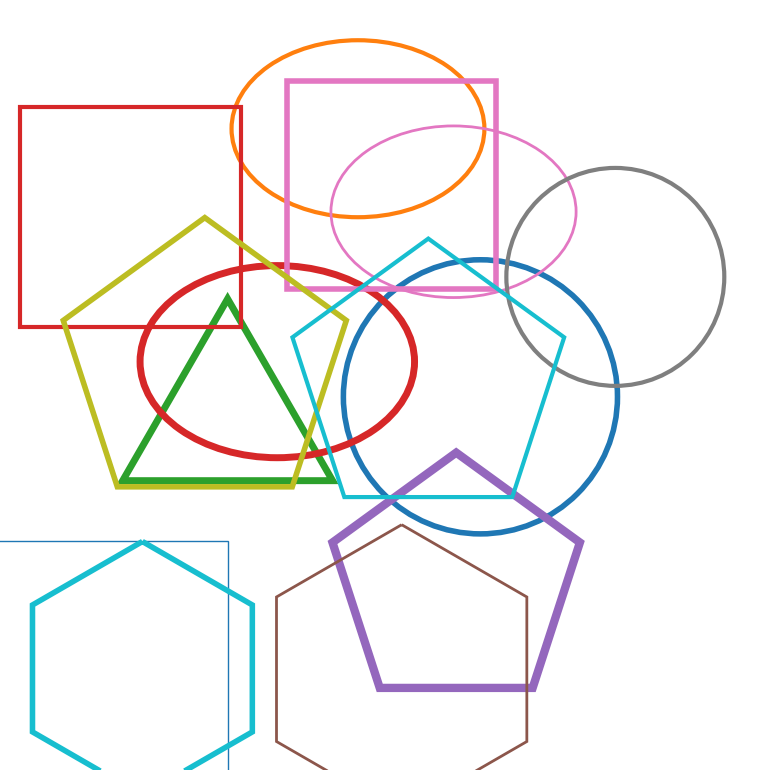[{"shape": "square", "thickness": 0.5, "radius": 0.95, "center": [0.107, 0.108]}, {"shape": "circle", "thickness": 2, "radius": 0.89, "center": [0.624, 0.485]}, {"shape": "oval", "thickness": 1.5, "radius": 0.82, "center": [0.465, 0.833]}, {"shape": "triangle", "thickness": 2.5, "radius": 0.79, "center": [0.296, 0.454]}, {"shape": "oval", "thickness": 2.5, "radius": 0.89, "center": [0.36, 0.53]}, {"shape": "square", "thickness": 1.5, "radius": 0.72, "center": [0.169, 0.718]}, {"shape": "pentagon", "thickness": 3, "radius": 0.84, "center": [0.592, 0.243]}, {"shape": "hexagon", "thickness": 1, "radius": 0.94, "center": [0.522, 0.131]}, {"shape": "oval", "thickness": 1, "radius": 0.8, "center": [0.589, 0.725]}, {"shape": "square", "thickness": 2, "radius": 0.68, "center": [0.509, 0.76]}, {"shape": "circle", "thickness": 1.5, "radius": 0.71, "center": [0.799, 0.64]}, {"shape": "pentagon", "thickness": 2, "radius": 0.97, "center": [0.266, 0.524]}, {"shape": "hexagon", "thickness": 2, "radius": 0.82, "center": [0.185, 0.132]}, {"shape": "pentagon", "thickness": 1.5, "radius": 0.93, "center": [0.556, 0.505]}]